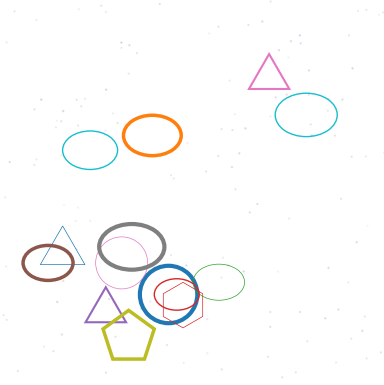[{"shape": "circle", "thickness": 3, "radius": 0.37, "center": [0.438, 0.235]}, {"shape": "triangle", "thickness": 0.5, "radius": 0.34, "center": [0.163, 0.346]}, {"shape": "oval", "thickness": 2.5, "radius": 0.37, "center": [0.396, 0.648]}, {"shape": "oval", "thickness": 0.5, "radius": 0.33, "center": [0.568, 0.267]}, {"shape": "hexagon", "thickness": 0.5, "radius": 0.3, "center": [0.475, 0.208]}, {"shape": "oval", "thickness": 1, "radius": 0.29, "center": [0.459, 0.235]}, {"shape": "triangle", "thickness": 1.5, "radius": 0.3, "center": [0.275, 0.193]}, {"shape": "oval", "thickness": 2.5, "radius": 0.32, "center": [0.125, 0.317]}, {"shape": "circle", "thickness": 0.5, "radius": 0.34, "center": [0.316, 0.317]}, {"shape": "triangle", "thickness": 1.5, "radius": 0.3, "center": [0.699, 0.799]}, {"shape": "oval", "thickness": 3, "radius": 0.42, "center": [0.342, 0.359]}, {"shape": "pentagon", "thickness": 2.5, "radius": 0.35, "center": [0.334, 0.124]}, {"shape": "oval", "thickness": 1, "radius": 0.4, "center": [0.795, 0.702]}, {"shape": "oval", "thickness": 1, "radius": 0.36, "center": [0.234, 0.61]}]